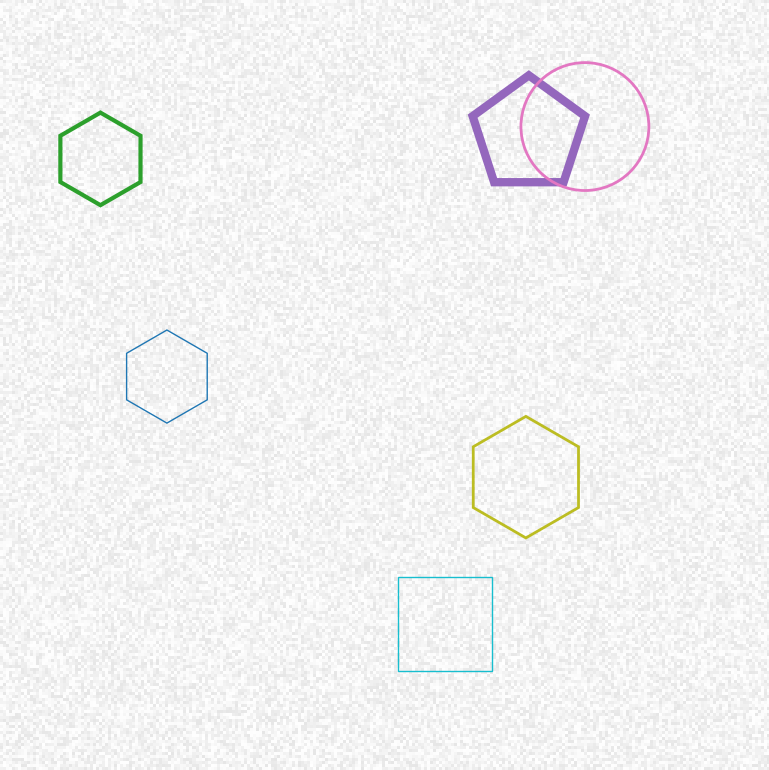[{"shape": "hexagon", "thickness": 0.5, "radius": 0.3, "center": [0.217, 0.511]}, {"shape": "hexagon", "thickness": 1.5, "radius": 0.3, "center": [0.13, 0.794]}, {"shape": "pentagon", "thickness": 3, "radius": 0.38, "center": [0.687, 0.825]}, {"shape": "circle", "thickness": 1, "radius": 0.42, "center": [0.76, 0.836]}, {"shape": "hexagon", "thickness": 1, "radius": 0.39, "center": [0.683, 0.38]}, {"shape": "square", "thickness": 0.5, "radius": 0.31, "center": [0.578, 0.19]}]